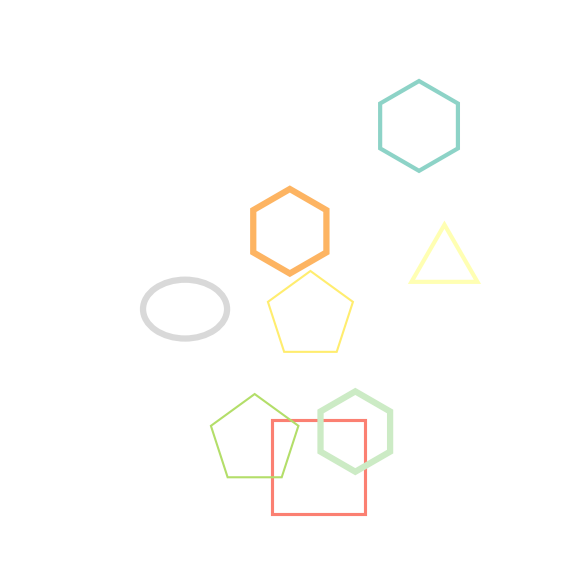[{"shape": "hexagon", "thickness": 2, "radius": 0.39, "center": [0.726, 0.781]}, {"shape": "triangle", "thickness": 2, "radius": 0.33, "center": [0.77, 0.544]}, {"shape": "square", "thickness": 1.5, "radius": 0.41, "center": [0.552, 0.19]}, {"shape": "hexagon", "thickness": 3, "radius": 0.37, "center": [0.502, 0.599]}, {"shape": "pentagon", "thickness": 1, "radius": 0.4, "center": [0.441, 0.237]}, {"shape": "oval", "thickness": 3, "radius": 0.36, "center": [0.32, 0.464]}, {"shape": "hexagon", "thickness": 3, "radius": 0.35, "center": [0.615, 0.252]}, {"shape": "pentagon", "thickness": 1, "radius": 0.39, "center": [0.538, 0.452]}]